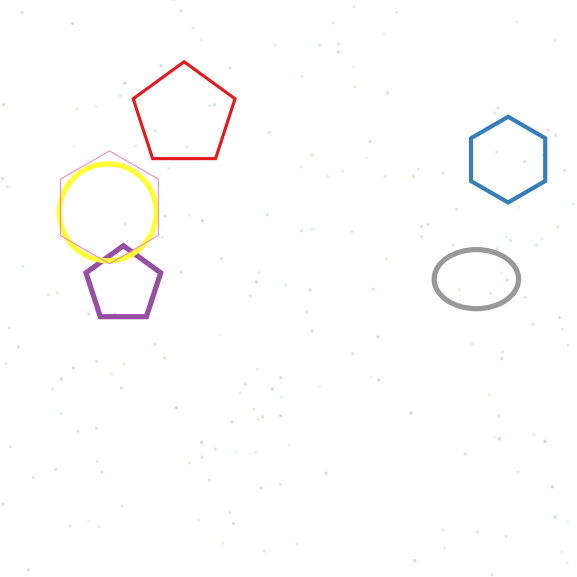[{"shape": "pentagon", "thickness": 1.5, "radius": 0.46, "center": [0.319, 0.799]}, {"shape": "hexagon", "thickness": 2, "radius": 0.37, "center": [0.88, 0.723]}, {"shape": "pentagon", "thickness": 2.5, "radius": 0.34, "center": [0.214, 0.506]}, {"shape": "circle", "thickness": 2.5, "radius": 0.42, "center": [0.187, 0.631]}, {"shape": "hexagon", "thickness": 0.5, "radius": 0.49, "center": [0.189, 0.64]}, {"shape": "oval", "thickness": 2.5, "radius": 0.37, "center": [0.825, 0.516]}]